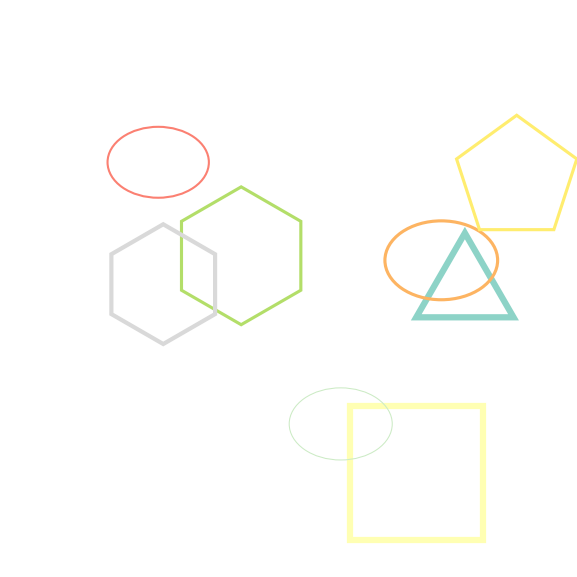[{"shape": "triangle", "thickness": 3, "radius": 0.49, "center": [0.805, 0.498]}, {"shape": "square", "thickness": 3, "radius": 0.58, "center": [0.721, 0.18]}, {"shape": "oval", "thickness": 1, "radius": 0.44, "center": [0.274, 0.718]}, {"shape": "oval", "thickness": 1.5, "radius": 0.49, "center": [0.764, 0.548]}, {"shape": "hexagon", "thickness": 1.5, "radius": 0.6, "center": [0.418, 0.556]}, {"shape": "hexagon", "thickness": 2, "radius": 0.52, "center": [0.283, 0.507]}, {"shape": "oval", "thickness": 0.5, "radius": 0.45, "center": [0.59, 0.265]}, {"shape": "pentagon", "thickness": 1.5, "radius": 0.55, "center": [0.895, 0.69]}]